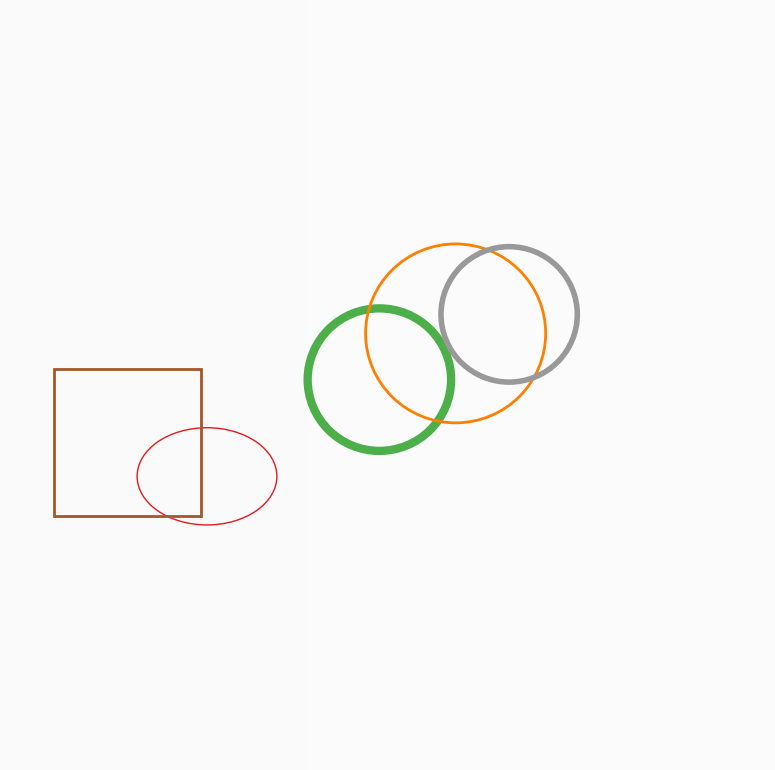[{"shape": "oval", "thickness": 0.5, "radius": 0.45, "center": [0.267, 0.381]}, {"shape": "circle", "thickness": 3, "radius": 0.46, "center": [0.49, 0.507]}, {"shape": "circle", "thickness": 1, "radius": 0.58, "center": [0.588, 0.567]}, {"shape": "square", "thickness": 1, "radius": 0.48, "center": [0.164, 0.425]}, {"shape": "circle", "thickness": 2, "radius": 0.44, "center": [0.657, 0.592]}]